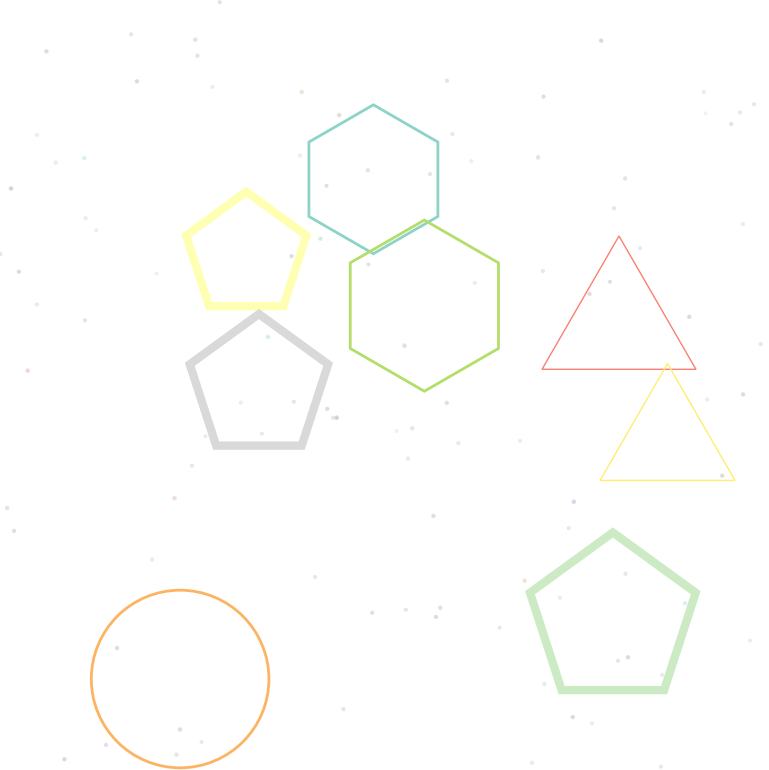[{"shape": "hexagon", "thickness": 1, "radius": 0.48, "center": [0.485, 0.767]}, {"shape": "pentagon", "thickness": 3, "radius": 0.41, "center": [0.32, 0.669]}, {"shape": "triangle", "thickness": 0.5, "radius": 0.58, "center": [0.804, 0.578]}, {"shape": "circle", "thickness": 1, "radius": 0.58, "center": [0.234, 0.118]}, {"shape": "hexagon", "thickness": 1, "radius": 0.56, "center": [0.551, 0.603]}, {"shape": "pentagon", "thickness": 3, "radius": 0.47, "center": [0.336, 0.498]}, {"shape": "pentagon", "thickness": 3, "radius": 0.57, "center": [0.796, 0.195]}, {"shape": "triangle", "thickness": 0.5, "radius": 0.51, "center": [0.867, 0.427]}]